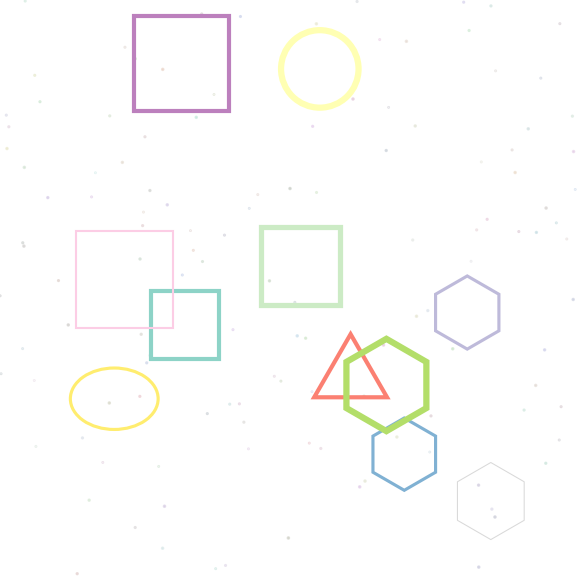[{"shape": "square", "thickness": 2, "radius": 0.3, "center": [0.32, 0.437]}, {"shape": "circle", "thickness": 3, "radius": 0.34, "center": [0.554, 0.88]}, {"shape": "hexagon", "thickness": 1.5, "radius": 0.32, "center": [0.809, 0.458]}, {"shape": "triangle", "thickness": 2, "radius": 0.36, "center": [0.607, 0.348]}, {"shape": "hexagon", "thickness": 1.5, "radius": 0.31, "center": [0.7, 0.213]}, {"shape": "hexagon", "thickness": 3, "radius": 0.4, "center": [0.669, 0.332]}, {"shape": "square", "thickness": 1, "radius": 0.42, "center": [0.215, 0.516]}, {"shape": "hexagon", "thickness": 0.5, "radius": 0.33, "center": [0.85, 0.132]}, {"shape": "square", "thickness": 2, "radius": 0.41, "center": [0.314, 0.89]}, {"shape": "square", "thickness": 2.5, "radius": 0.34, "center": [0.521, 0.539]}, {"shape": "oval", "thickness": 1.5, "radius": 0.38, "center": [0.198, 0.309]}]